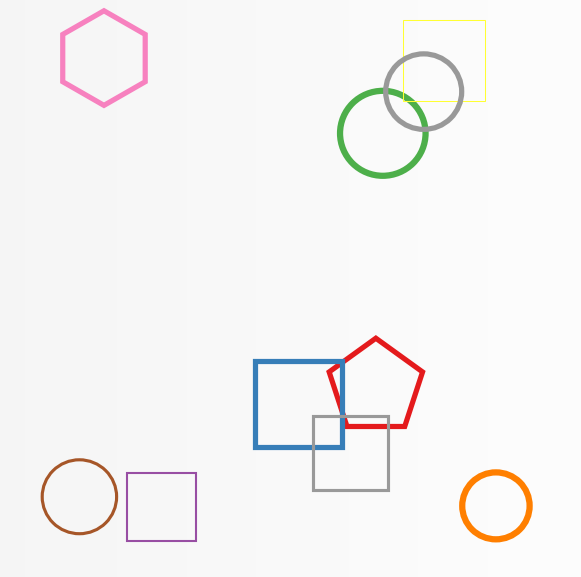[{"shape": "pentagon", "thickness": 2.5, "radius": 0.42, "center": [0.647, 0.329]}, {"shape": "square", "thickness": 2.5, "radius": 0.37, "center": [0.513, 0.299]}, {"shape": "circle", "thickness": 3, "radius": 0.37, "center": [0.659, 0.768]}, {"shape": "square", "thickness": 1, "radius": 0.29, "center": [0.278, 0.121]}, {"shape": "circle", "thickness": 3, "radius": 0.29, "center": [0.853, 0.123]}, {"shape": "square", "thickness": 0.5, "radius": 0.35, "center": [0.764, 0.894]}, {"shape": "circle", "thickness": 1.5, "radius": 0.32, "center": [0.137, 0.139]}, {"shape": "hexagon", "thickness": 2.5, "radius": 0.41, "center": [0.179, 0.899]}, {"shape": "square", "thickness": 1.5, "radius": 0.32, "center": [0.603, 0.214]}, {"shape": "circle", "thickness": 2.5, "radius": 0.33, "center": [0.729, 0.841]}]